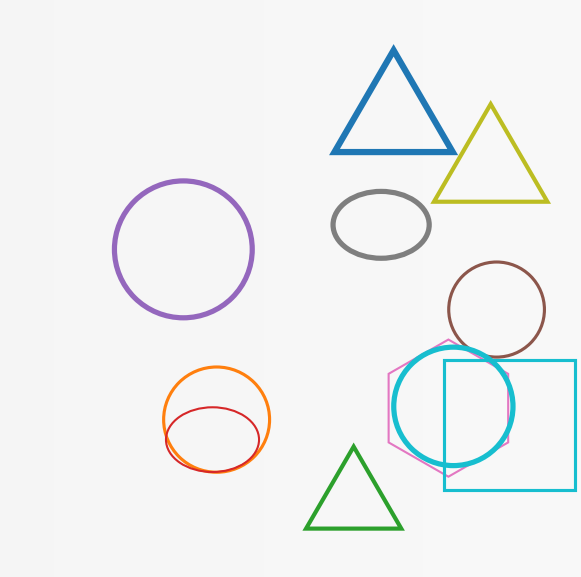[{"shape": "triangle", "thickness": 3, "radius": 0.59, "center": [0.677, 0.795]}, {"shape": "circle", "thickness": 1.5, "radius": 0.46, "center": [0.373, 0.273]}, {"shape": "triangle", "thickness": 2, "radius": 0.47, "center": [0.608, 0.131]}, {"shape": "oval", "thickness": 1, "radius": 0.4, "center": [0.366, 0.238]}, {"shape": "circle", "thickness": 2.5, "radius": 0.59, "center": [0.315, 0.567]}, {"shape": "circle", "thickness": 1.5, "radius": 0.41, "center": [0.854, 0.463]}, {"shape": "hexagon", "thickness": 1, "radius": 0.59, "center": [0.771, 0.292]}, {"shape": "oval", "thickness": 2.5, "radius": 0.41, "center": [0.656, 0.61]}, {"shape": "triangle", "thickness": 2, "radius": 0.56, "center": [0.844, 0.706]}, {"shape": "square", "thickness": 1.5, "radius": 0.56, "center": [0.877, 0.263]}, {"shape": "circle", "thickness": 2.5, "radius": 0.51, "center": [0.78, 0.295]}]